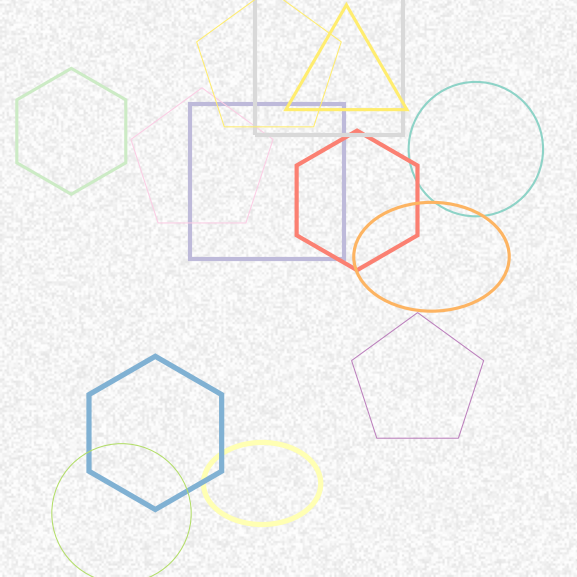[{"shape": "circle", "thickness": 1, "radius": 0.58, "center": [0.824, 0.741]}, {"shape": "oval", "thickness": 2.5, "radius": 0.51, "center": [0.454, 0.162]}, {"shape": "square", "thickness": 2, "radius": 0.67, "center": [0.462, 0.685]}, {"shape": "hexagon", "thickness": 2, "radius": 0.6, "center": [0.618, 0.652]}, {"shape": "hexagon", "thickness": 2.5, "radius": 0.66, "center": [0.269, 0.25]}, {"shape": "oval", "thickness": 1.5, "radius": 0.67, "center": [0.747, 0.555]}, {"shape": "circle", "thickness": 0.5, "radius": 0.6, "center": [0.21, 0.11]}, {"shape": "pentagon", "thickness": 0.5, "radius": 0.65, "center": [0.35, 0.718]}, {"shape": "square", "thickness": 2, "radius": 0.64, "center": [0.57, 0.893]}, {"shape": "pentagon", "thickness": 0.5, "radius": 0.6, "center": [0.723, 0.338]}, {"shape": "hexagon", "thickness": 1.5, "radius": 0.54, "center": [0.123, 0.772]}, {"shape": "triangle", "thickness": 1.5, "radius": 0.6, "center": [0.6, 0.87]}, {"shape": "pentagon", "thickness": 0.5, "radius": 0.66, "center": [0.466, 0.886]}]